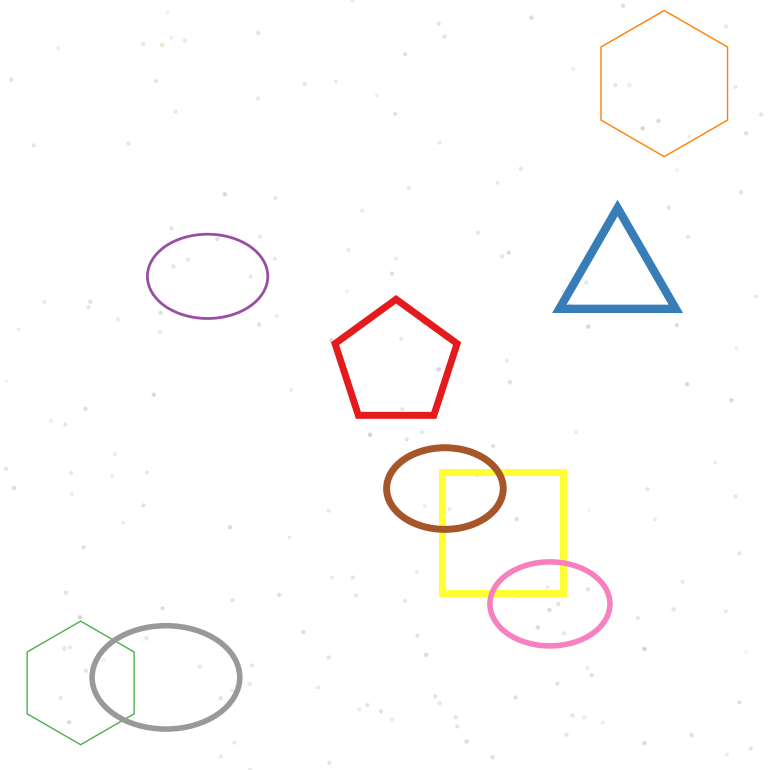[{"shape": "pentagon", "thickness": 2.5, "radius": 0.42, "center": [0.514, 0.528]}, {"shape": "triangle", "thickness": 3, "radius": 0.44, "center": [0.802, 0.643]}, {"shape": "hexagon", "thickness": 0.5, "radius": 0.4, "center": [0.105, 0.113]}, {"shape": "oval", "thickness": 1, "radius": 0.39, "center": [0.27, 0.641]}, {"shape": "hexagon", "thickness": 0.5, "radius": 0.47, "center": [0.863, 0.891]}, {"shape": "square", "thickness": 2.5, "radius": 0.39, "center": [0.653, 0.308]}, {"shape": "oval", "thickness": 2.5, "radius": 0.38, "center": [0.578, 0.366]}, {"shape": "oval", "thickness": 2, "radius": 0.39, "center": [0.714, 0.216]}, {"shape": "oval", "thickness": 2, "radius": 0.48, "center": [0.216, 0.12]}]